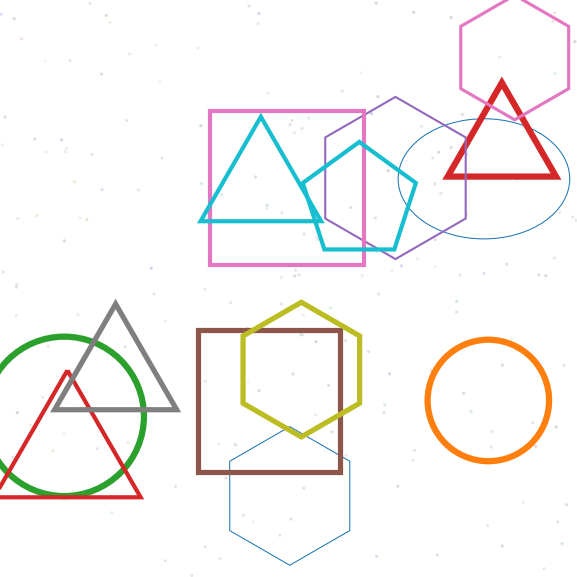[{"shape": "hexagon", "thickness": 0.5, "radius": 0.6, "center": [0.502, 0.14]}, {"shape": "oval", "thickness": 0.5, "radius": 0.74, "center": [0.838, 0.689]}, {"shape": "circle", "thickness": 3, "radius": 0.53, "center": [0.846, 0.306]}, {"shape": "circle", "thickness": 3, "radius": 0.69, "center": [0.111, 0.278]}, {"shape": "triangle", "thickness": 3, "radius": 0.54, "center": [0.869, 0.748]}, {"shape": "triangle", "thickness": 2, "radius": 0.73, "center": [0.117, 0.211]}, {"shape": "hexagon", "thickness": 1, "radius": 0.7, "center": [0.685, 0.691]}, {"shape": "square", "thickness": 2.5, "radius": 0.62, "center": [0.466, 0.304]}, {"shape": "hexagon", "thickness": 1.5, "radius": 0.54, "center": [0.891, 0.9]}, {"shape": "square", "thickness": 2, "radius": 0.67, "center": [0.496, 0.673]}, {"shape": "triangle", "thickness": 2.5, "radius": 0.61, "center": [0.2, 0.351]}, {"shape": "hexagon", "thickness": 2.5, "radius": 0.58, "center": [0.522, 0.359]}, {"shape": "pentagon", "thickness": 2, "radius": 0.51, "center": [0.622, 0.65]}, {"shape": "triangle", "thickness": 2, "radius": 0.6, "center": [0.452, 0.676]}]